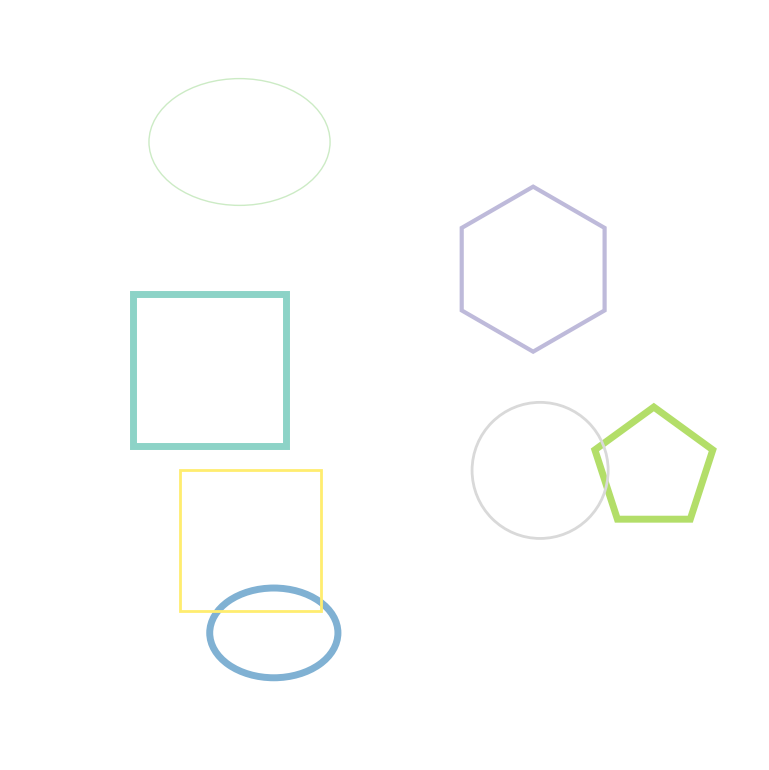[{"shape": "square", "thickness": 2.5, "radius": 0.49, "center": [0.272, 0.52]}, {"shape": "hexagon", "thickness": 1.5, "radius": 0.54, "center": [0.692, 0.65]}, {"shape": "oval", "thickness": 2.5, "radius": 0.42, "center": [0.356, 0.178]}, {"shape": "pentagon", "thickness": 2.5, "radius": 0.4, "center": [0.849, 0.391]}, {"shape": "circle", "thickness": 1, "radius": 0.44, "center": [0.701, 0.389]}, {"shape": "oval", "thickness": 0.5, "radius": 0.59, "center": [0.311, 0.816]}, {"shape": "square", "thickness": 1, "radius": 0.46, "center": [0.325, 0.298]}]